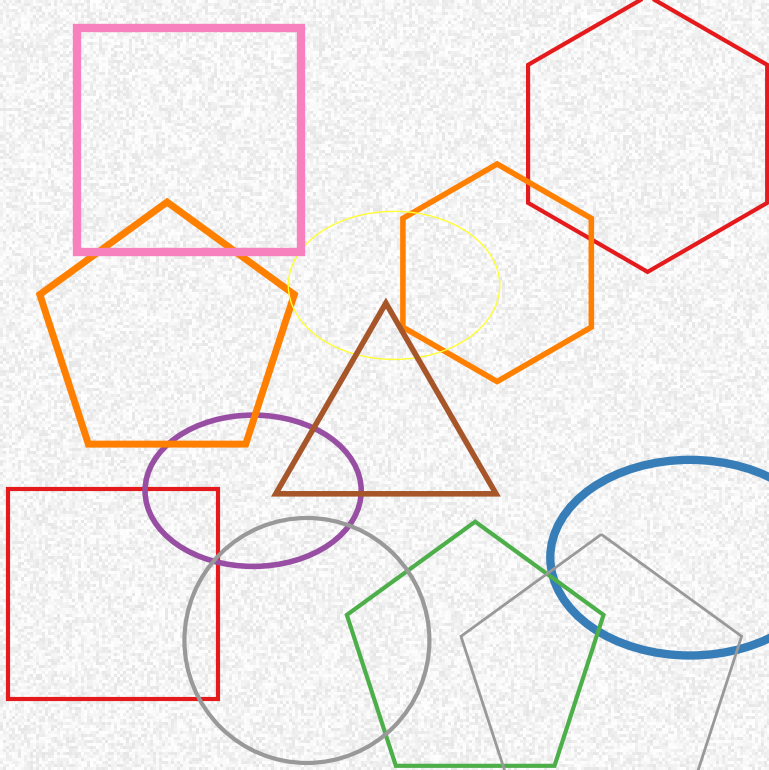[{"shape": "hexagon", "thickness": 1.5, "radius": 0.9, "center": [0.841, 0.826]}, {"shape": "square", "thickness": 1.5, "radius": 0.68, "center": [0.146, 0.229]}, {"shape": "oval", "thickness": 3, "radius": 0.91, "center": [0.896, 0.276]}, {"shape": "pentagon", "thickness": 1.5, "radius": 0.88, "center": [0.617, 0.147]}, {"shape": "oval", "thickness": 2, "radius": 0.7, "center": [0.329, 0.363]}, {"shape": "pentagon", "thickness": 2.5, "radius": 0.87, "center": [0.217, 0.564]}, {"shape": "hexagon", "thickness": 2, "radius": 0.71, "center": [0.646, 0.646]}, {"shape": "oval", "thickness": 0.5, "radius": 0.69, "center": [0.512, 0.629]}, {"shape": "triangle", "thickness": 2, "radius": 0.83, "center": [0.501, 0.441]}, {"shape": "square", "thickness": 3, "radius": 0.73, "center": [0.245, 0.818]}, {"shape": "circle", "thickness": 1.5, "radius": 0.8, "center": [0.399, 0.168]}, {"shape": "pentagon", "thickness": 1, "radius": 0.96, "center": [0.781, 0.114]}]